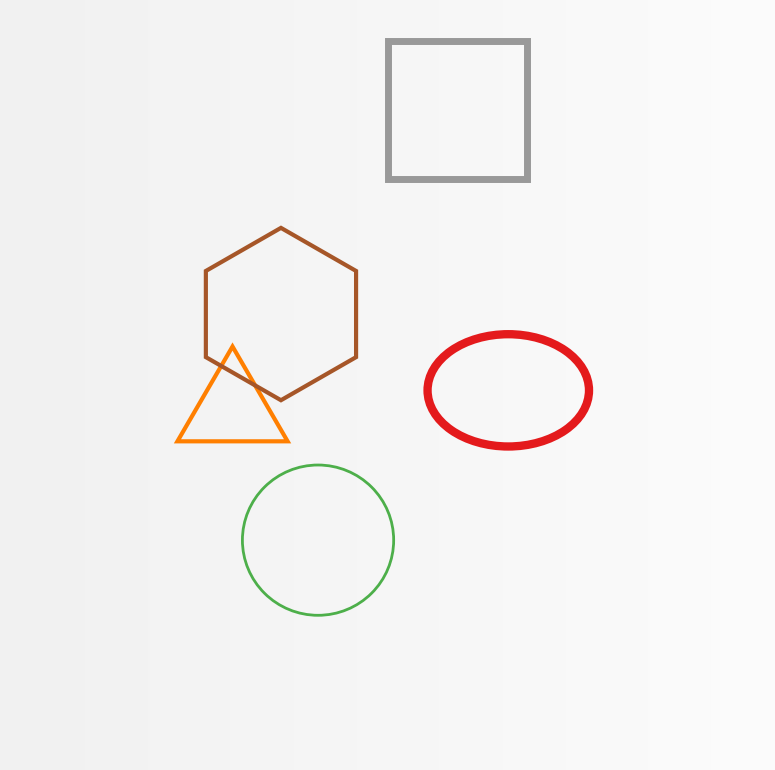[{"shape": "oval", "thickness": 3, "radius": 0.52, "center": [0.656, 0.493]}, {"shape": "circle", "thickness": 1, "radius": 0.49, "center": [0.41, 0.298]}, {"shape": "triangle", "thickness": 1.5, "radius": 0.41, "center": [0.3, 0.468]}, {"shape": "hexagon", "thickness": 1.5, "radius": 0.56, "center": [0.363, 0.592]}, {"shape": "square", "thickness": 2.5, "radius": 0.45, "center": [0.59, 0.857]}]